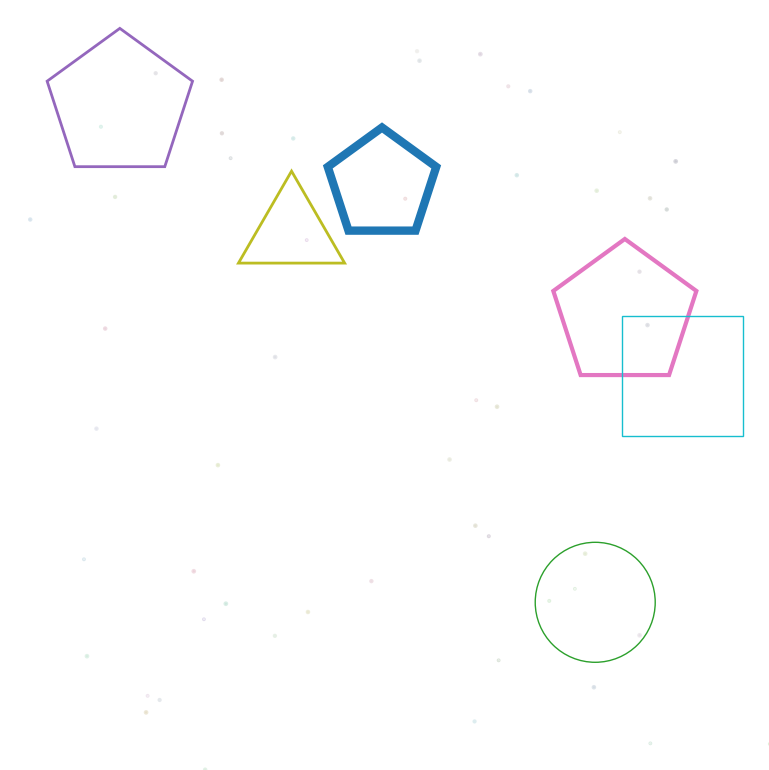[{"shape": "pentagon", "thickness": 3, "radius": 0.37, "center": [0.496, 0.76]}, {"shape": "circle", "thickness": 0.5, "radius": 0.39, "center": [0.773, 0.218]}, {"shape": "pentagon", "thickness": 1, "radius": 0.5, "center": [0.156, 0.864]}, {"shape": "pentagon", "thickness": 1.5, "radius": 0.49, "center": [0.811, 0.592]}, {"shape": "triangle", "thickness": 1, "radius": 0.4, "center": [0.379, 0.698]}, {"shape": "square", "thickness": 0.5, "radius": 0.39, "center": [0.886, 0.511]}]